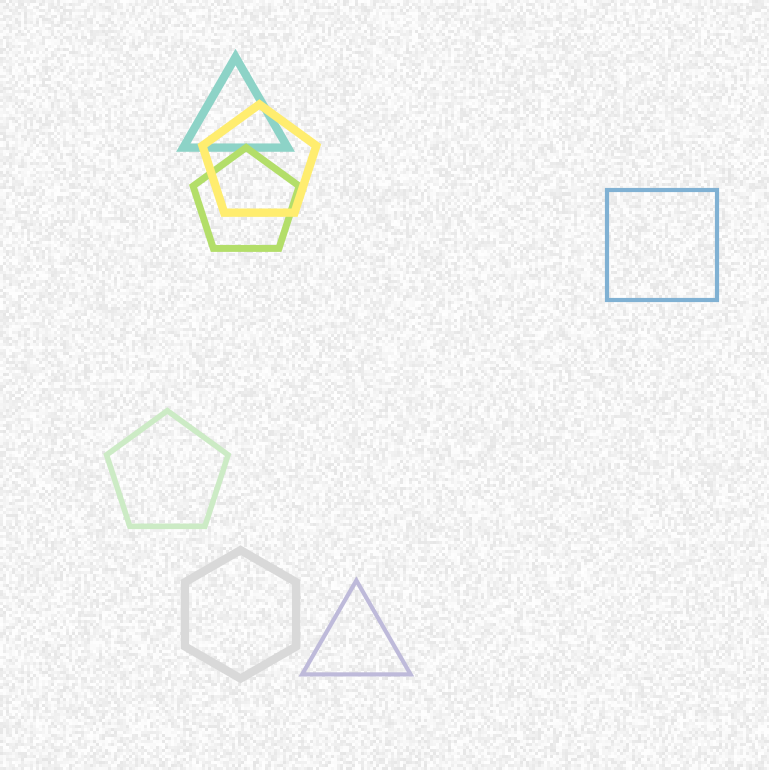[{"shape": "triangle", "thickness": 3, "radius": 0.39, "center": [0.306, 0.847]}, {"shape": "triangle", "thickness": 1.5, "radius": 0.41, "center": [0.463, 0.165]}, {"shape": "square", "thickness": 1.5, "radius": 0.36, "center": [0.859, 0.682]}, {"shape": "pentagon", "thickness": 2.5, "radius": 0.36, "center": [0.32, 0.736]}, {"shape": "hexagon", "thickness": 3, "radius": 0.42, "center": [0.312, 0.202]}, {"shape": "pentagon", "thickness": 2, "radius": 0.41, "center": [0.217, 0.384]}, {"shape": "pentagon", "thickness": 3, "radius": 0.39, "center": [0.337, 0.787]}]